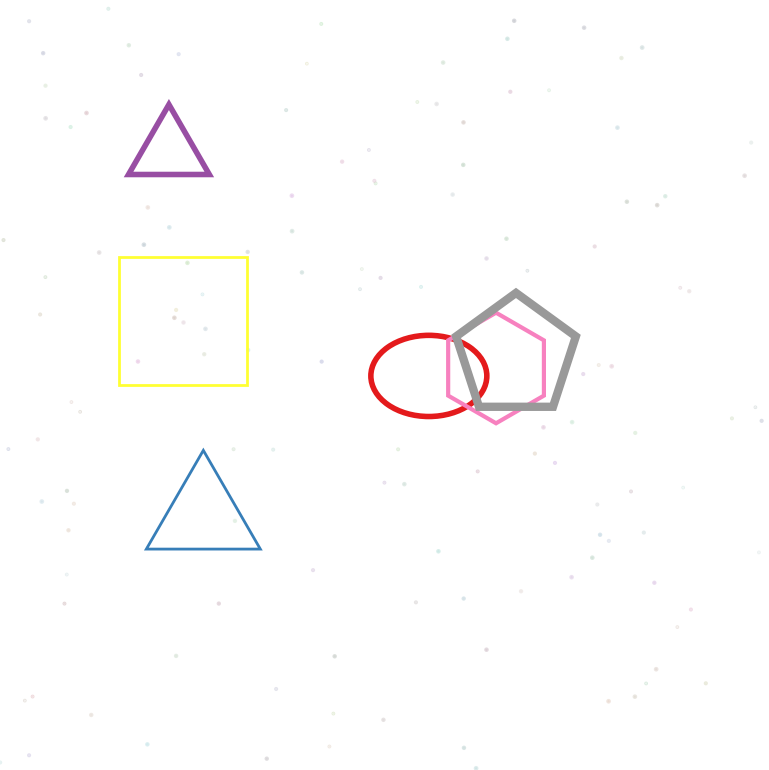[{"shape": "oval", "thickness": 2, "radius": 0.38, "center": [0.557, 0.512]}, {"shape": "triangle", "thickness": 1, "radius": 0.43, "center": [0.264, 0.33]}, {"shape": "triangle", "thickness": 2, "radius": 0.3, "center": [0.219, 0.804]}, {"shape": "square", "thickness": 1, "radius": 0.42, "center": [0.238, 0.583]}, {"shape": "hexagon", "thickness": 1.5, "radius": 0.36, "center": [0.644, 0.522]}, {"shape": "pentagon", "thickness": 3, "radius": 0.41, "center": [0.67, 0.538]}]